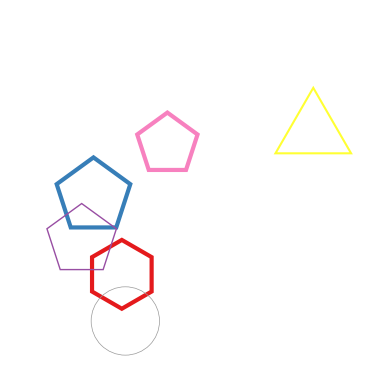[{"shape": "hexagon", "thickness": 3, "radius": 0.45, "center": [0.316, 0.287]}, {"shape": "pentagon", "thickness": 3, "radius": 0.5, "center": [0.243, 0.491]}, {"shape": "pentagon", "thickness": 1, "radius": 0.47, "center": [0.212, 0.376]}, {"shape": "triangle", "thickness": 1.5, "radius": 0.57, "center": [0.814, 0.658]}, {"shape": "pentagon", "thickness": 3, "radius": 0.41, "center": [0.435, 0.625]}, {"shape": "circle", "thickness": 0.5, "radius": 0.44, "center": [0.326, 0.166]}]